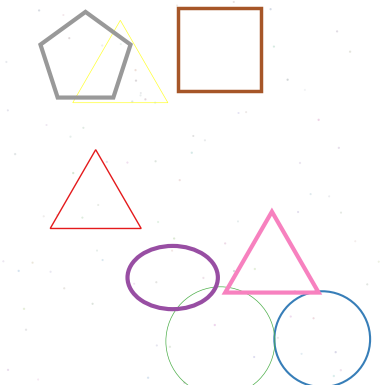[{"shape": "triangle", "thickness": 1, "radius": 0.68, "center": [0.249, 0.475]}, {"shape": "circle", "thickness": 1.5, "radius": 0.62, "center": [0.837, 0.119]}, {"shape": "circle", "thickness": 0.5, "radius": 0.71, "center": [0.572, 0.114]}, {"shape": "oval", "thickness": 3, "radius": 0.59, "center": [0.449, 0.279]}, {"shape": "triangle", "thickness": 0.5, "radius": 0.71, "center": [0.313, 0.805]}, {"shape": "square", "thickness": 2.5, "radius": 0.54, "center": [0.57, 0.871]}, {"shape": "triangle", "thickness": 3, "radius": 0.7, "center": [0.706, 0.31]}, {"shape": "pentagon", "thickness": 3, "radius": 0.62, "center": [0.222, 0.846]}]